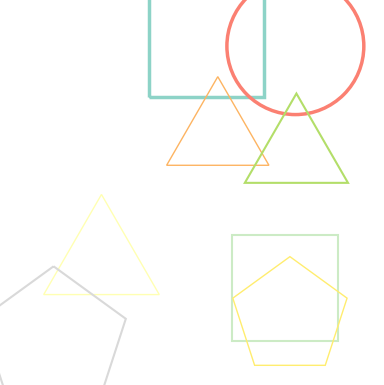[{"shape": "square", "thickness": 2.5, "radius": 0.75, "center": [0.537, 0.897]}, {"shape": "triangle", "thickness": 1, "radius": 0.87, "center": [0.264, 0.322]}, {"shape": "circle", "thickness": 2.5, "radius": 0.89, "center": [0.767, 0.88]}, {"shape": "triangle", "thickness": 1, "radius": 0.77, "center": [0.566, 0.647]}, {"shape": "triangle", "thickness": 1.5, "radius": 0.77, "center": [0.77, 0.602]}, {"shape": "pentagon", "thickness": 1.5, "radius": 0.99, "center": [0.139, 0.111]}, {"shape": "square", "thickness": 1.5, "radius": 0.69, "center": [0.74, 0.252]}, {"shape": "pentagon", "thickness": 1, "radius": 0.78, "center": [0.753, 0.177]}]